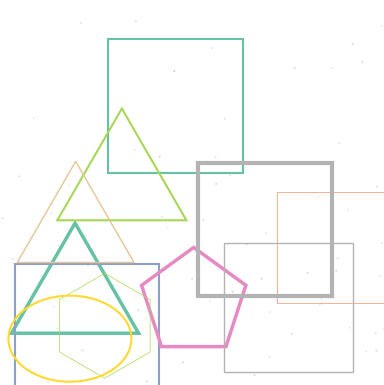[{"shape": "square", "thickness": 1.5, "radius": 0.87, "center": [0.456, 0.726]}, {"shape": "triangle", "thickness": 2.5, "radius": 0.95, "center": [0.195, 0.23]}, {"shape": "square", "thickness": 0.5, "radius": 0.72, "center": [0.863, 0.357]}, {"shape": "square", "thickness": 1.5, "radius": 0.94, "center": [0.226, 0.128]}, {"shape": "pentagon", "thickness": 2.5, "radius": 0.71, "center": [0.503, 0.215]}, {"shape": "hexagon", "thickness": 0.5, "radius": 0.68, "center": [0.272, 0.154]}, {"shape": "triangle", "thickness": 1.5, "radius": 0.97, "center": [0.317, 0.525]}, {"shape": "oval", "thickness": 1.5, "radius": 0.8, "center": [0.182, 0.12]}, {"shape": "triangle", "thickness": 1, "radius": 0.88, "center": [0.196, 0.406]}, {"shape": "square", "thickness": 1, "radius": 0.84, "center": [0.749, 0.202]}, {"shape": "square", "thickness": 3, "radius": 0.87, "center": [0.688, 0.404]}]